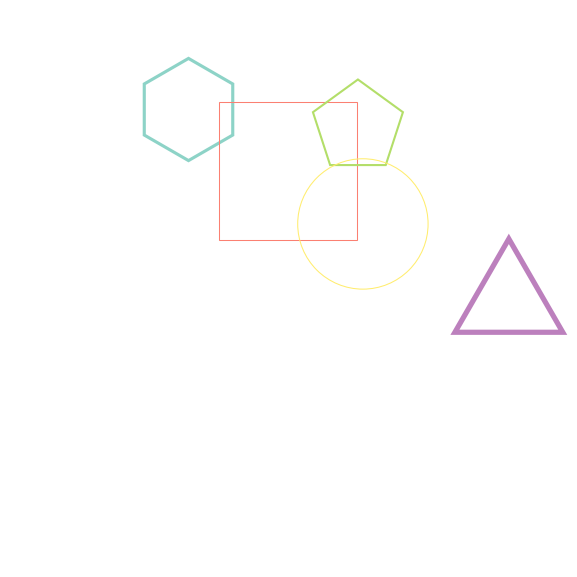[{"shape": "hexagon", "thickness": 1.5, "radius": 0.44, "center": [0.326, 0.81]}, {"shape": "square", "thickness": 0.5, "radius": 0.6, "center": [0.498, 0.703]}, {"shape": "pentagon", "thickness": 1, "radius": 0.41, "center": [0.62, 0.78]}, {"shape": "triangle", "thickness": 2.5, "radius": 0.54, "center": [0.881, 0.478]}, {"shape": "circle", "thickness": 0.5, "radius": 0.56, "center": [0.628, 0.611]}]